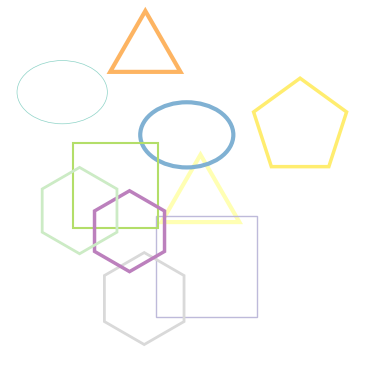[{"shape": "oval", "thickness": 0.5, "radius": 0.59, "center": [0.162, 0.761]}, {"shape": "triangle", "thickness": 3, "radius": 0.58, "center": [0.521, 0.481]}, {"shape": "square", "thickness": 1, "radius": 0.66, "center": [0.535, 0.307]}, {"shape": "oval", "thickness": 3, "radius": 0.6, "center": [0.485, 0.65]}, {"shape": "triangle", "thickness": 3, "radius": 0.53, "center": [0.377, 0.866]}, {"shape": "square", "thickness": 1.5, "radius": 0.55, "center": [0.3, 0.518]}, {"shape": "hexagon", "thickness": 2, "radius": 0.6, "center": [0.375, 0.225]}, {"shape": "hexagon", "thickness": 2.5, "radius": 0.52, "center": [0.336, 0.399]}, {"shape": "hexagon", "thickness": 2, "radius": 0.56, "center": [0.207, 0.453]}, {"shape": "pentagon", "thickness": 2.5, "radius": 0.63, "center": [0.779, 0.67]}]